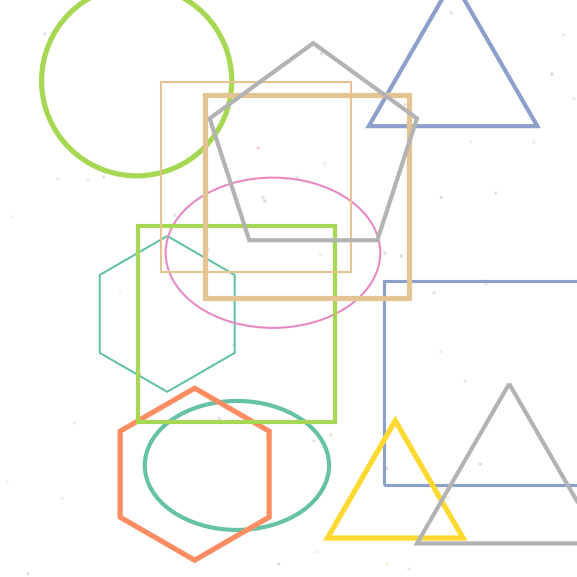[{"shape": "oval", "thickness": 2, "radius": 0.8, "center": [0.41, 0.193]}, {"shape": "hexagon", "thickness": 1, "radius": 0.67, "center": [0.29, 0.456]}, {"shape": "hexagon", "thickness": 2.5, "radius": 0.74, "center": [0.337, 0.178]}, {"shape": "triangle", "thickness": 2, "radius": 0.84, "center": [0.784, 0.865]}, {"shape": "square", "thickness": 1.5, "radius": 0.88, "center": [0.841, 0.336]}, {"shape": "oval", "thickness": 1, "radius": 0.93, "center": [0.473, 0.561]}, {"shape": "square", "thickness": 2, "radius": 0.85, "center": [0.409, 0.438]}, {"shape": "circle", "thickness": 2.5, "radius": 0.82, "center": [0.237, 0.859]}, {"shape": "triangle", "thickness": 2.5, "radius": 0.68, "center": [0.684, 0.135]}, {"shape": "square", "thickness": 2.5, "radius": 0.88, "center": [0.532, 0.659]}, {"shape": "square", "thickness": 1, "radius": 0.82, "center": [0.443, 0.693]}, {"shape": "pentagon", "thickness": 2, "radius": 0.94, "center": [0.543, 0.736]}, {"shape": "triangle", "thickness": 2, "radius": 0.92, "center": [0.882, 0.15]}]